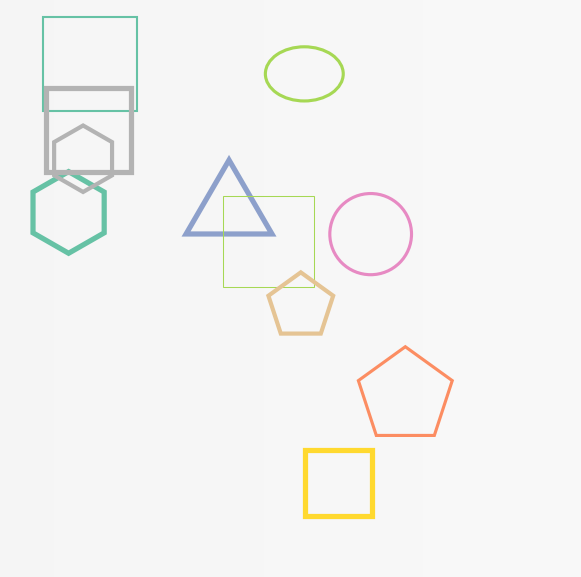[{"shape": "hexagon", "thickness": 2.5, "radius": 0.35, "center": [0.118, 0.631]}, {"shape": "square", "thickness": 1, "radius": 0.41, "center": [0.154, 0.888]}, {"shape": "pentagon", "thickness": 1.5, "radius": 0.42, "center": [0.697, 0.314]}, {"shape": "triangle", "thickness": 2.5, "radius": 0.43, "center": [0.394, 0.637]}, {"shape": "circle", "thickness": 1.5, "radius": 0.35, "center": [0.638, 0.594]}, {"shape": "oval", "thickness": 1.5, "radius": 0.33, "center": [0.524, 0.871]}, {"shape": "square", "thickness": 0.5, "radius": 0.39, "center": [0.462, 0.581]}, {"shape": "square", "thickness": 2.5, "radius": 0.29, "center": [0.582, 0.163]}, {"shape": "pentagon", "thickness": 2, "radius": 0.29, "center": [0.518, 0.469]}, {"shape": "square", "thickness": 2.5, "radius": 0.37, "center": [0.151, 0.774]}, {"shape": "hexagon", "thickness": 2, "radius": 0.29, "center": [0.143, 0.724]}]